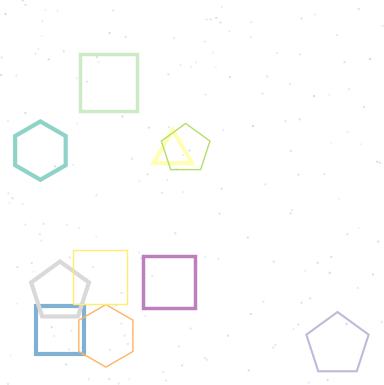[{"shape": "hexagon", "thickness": 3, "radius": 0.38, "center": [0.105, 0.609]}, {"shape": "triangle", "thickness": 3, "radius": 0.29, "center": [0.449, 0.605]}, {"shape": "pentagon", "thickness": 1.5, "radius": 0.43, "center": [0.877, 0.104]}, {"shape": "square", "thickness": 3, "radius": 0.32, "center": [0.156, 0.143]}, {"shape": "hexagon", "thickness": 1, "radius": 0.41, "center": [0.275, 0.128]}, {"shape": "pentagon", "thickness": 1, "radius": 0.33, "center": [0.482, 0.613]}, {"shape": "pentagon", "thickness": 3, "radius": 0.39, "center": [0.156, 0.242]}, {"shape": "square", "thickness": 2.5, "radius": 0.34, "center": [0.438, 0.268]}, {"shape": "square", "thickness": 2.5, "radius": 0.37, "center": [0.281, 0.785]}, {"shape": "square", "thickness": 1, "radius": 0.35, "center": [0.261, 0.28]}]